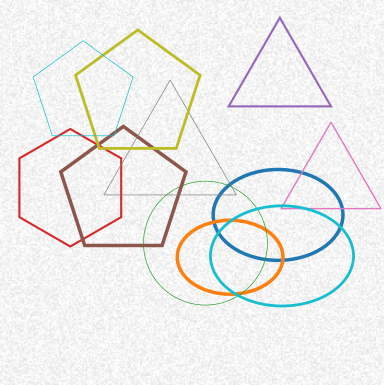[{"shape": "oval", "thickness": 2.5, "radius": 0.84, "center": [0.722, 0.442]}, {"shape": "oval", "thickness": 2.5, "radius": 0.69, "center": [0.598, 0.332]}, {"shape": "circle", "thickness": 0.5, "radius": 0.8, "center": [0.534, 0.368]}, {"shape": "hexagon", "thickness": 1.5, "radius": 0.76, "center": [0.183, 0.512]}, {"shape": "triangle", "thickness": 1.5, "radius": 0.77, "center": [0.727, 0.8]}, {"shape": "pentagon", "thickness": 2.5, "radius": 0.85, "center": [0.321, 0.501]}, {"shape": "triangle", "thickness": 1, "radius": 0.75, "center": [0.86, 0.533]}, {"shape": "triangle", "thickness": 0.5, "radius": 0.99, "center": [0.442, 0.593]}, {"shape": "pentagon", "thickness": 2, "radius": 0.85, "center": [0.358, 0.752]}, {"shape": "oval", "thickness": 2, "radius": 0.93, "center": [0.732, 0.335]}, {"shape": "pentagon", "thickness": 0.5, "radius": 0.68, "center": [0.216, 0.758]}]